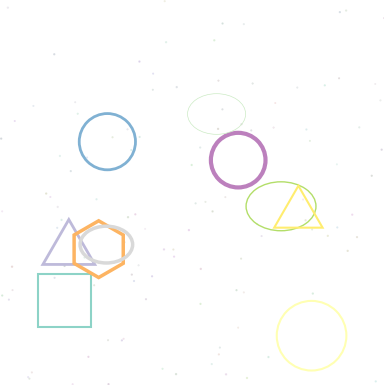[{"shape": "square", "thickness": 1.5, "radius": 0.34, "center": [0.167, 0.22]}, {"shape": "circle", "thickness": 1.5, "radius": 0.45, "center": [0.809, 0.128]}, {"shape": "triangle", "thickness": 2, "radius": 0.39, "center": [0.179, 0.352]}, {"shape": "circle", "thickness": 2, "radius": 0.37, "center": [0.279, 0.632]}, {"shape": "hexagon", "thickness": 2.5, "radius": 0.37, "center": [0.256, 0.353]}, {"shape": "oval", "thickness": 1, "radius": 0.45, "center": [0.73, 0.464]}, {"shape": "oval", "thickness": 2.5, "radius": 0.34, "center": [0.276, 0.365]}, {"shape": "circle", "thickness": 3, "radius": 0.35, "center": [0.619, 0.584]}, {"shape": "oval", "thickness": 0.5, "radius": 0.38, "center": [0.563, 0.704]}, {"shape": "triangle", "thickness": 1.5, "radius": 0.36, "center": [0.775, 0.445]}]